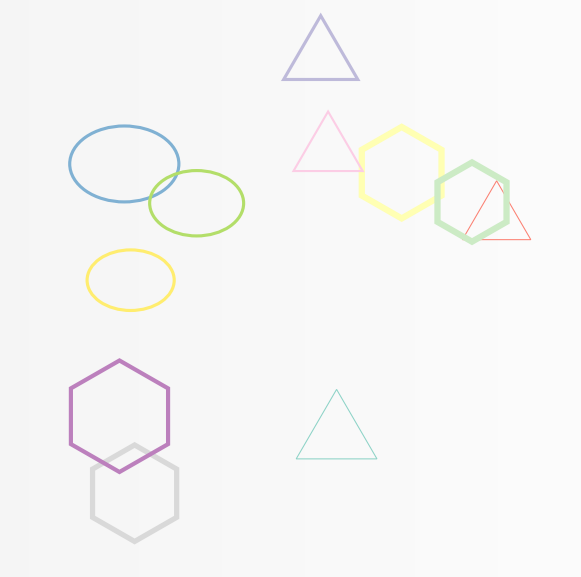[{"shape": "triangle", "thickness": 0.5, "radius": 0.4, "center": [0.579, 0.245]}, {"shape": "hexagon", "thickness": 3, "radius": 0.4, "center": [0.691, 0.7]}, {"shape": "triangle", "thickness": 1.5, "radius": 0.37, "center": [0.552, 0.898]}, {"shape": "triangle", "thickness": 0.5, "radius": 0.34, "center": [0.854, 0.618]}, {"shape": "oval", "thickness": 1.5, "radius": 0.47, "center": [0.214, 0.715]}, {"shape": "oval", "thickness": 1.5, "radius": 0.4, "center": [0.338, 0.647]}, {"shape": "triangle", "thickness": 1, "radius": 0.34, "center": [0.564, 0.737]}, {"shape": "hexagon", "thickness": 2.5, "radius": 0.42, "center": [0.232, 0.145]}, {"shape": "hexagon", "thickness": 2, "radius": 0.48, "center": [0.206, 0.278]}, {"shape": "hexagon", "thickness": 3, "radius": 0.34, "center": [0.812, 0.649]}, {"shape": "oval", "thickness": 1.5, "radius": 0.37, "center": [0.225, 0.514]}]